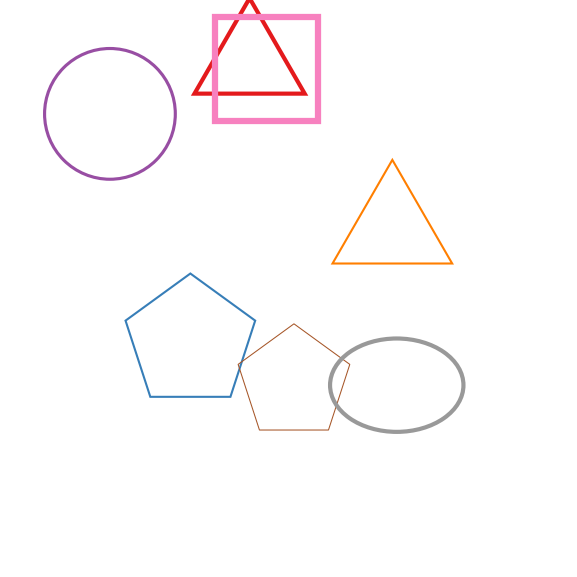[{"shape": "triangle", "thickness": 2, "radius": 0.55, "center": [0.432, 0.892]}, {"shape": "pentagon", "thickness": 1, "radius": 0.59, "center": [0.33, 0.407]}, {"shape": "circle", "thickness": 1.5, "radius": 0.57, "center": [0.19, 0.802]}, {"shape": "triangle", "thickness": 1, "radius": 0.6, "center": [0.679, 0.603]}, {"shape": "pentagon", "thickness": 0.5, "radius": 0.51, "center": [0.509, 0.337]}, {"shape": "square", "thickness": 3, "radius": 0.45, "center": [0.462, 0.88]}, {"shape": "oval", "thickness": 2, "radius": 0.58, "center": [0.687, 0.332]}]